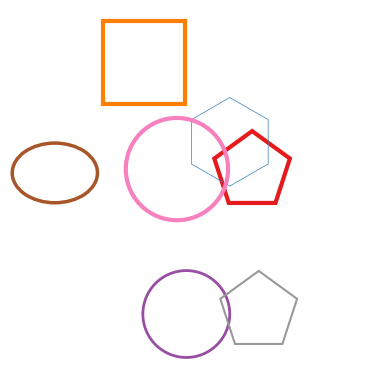[{"shape": "pentagon", "thickness": 3, "radius": 0.52, "center": [0.655, 0.556]}, {"shape": "hexagon", "thickness": 0.5, "radius": 0.58, "center": [0.597, 0.632]}, {"shape": "circle", "thickness": 2, "radius": 0.56, "center": [0.484, 0.184]}, {"shape": "square", "thickness": 3, "radius": 0.53, "center": [0.375, 0.838]}, {"shape": "oval", "thickness": 2.5, "radius": 0.55, "center": [0.142, 0.551]}, {"shape": "circle", "thickness": 3, "radius": 0.66, "center": [0.46, 0.561]}, {"shape": "pentagon", "thickness": 1.5, "radius": 0.52, "center": [0.672, 0.191]}]